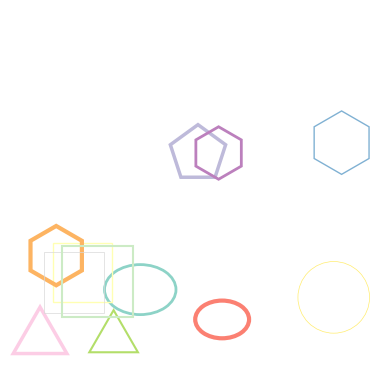[{"shape": "oval", "thickness": 2, "radius": 0.46, "center": [0.364, 0.248]}, {"shape": "square", "thickness": 1, "radius": 0.38, "center": [0.213, 0.293]}, {"shape": "pentagon", "thickness": 2.5, "radius": 0.38, "center": [0.514, 0.601]}, {"shape": "oval", "thickness": 3, "radius": 0.35, "center": [0.577, 0.17]}, {"shape": "hexagon", "thickness": 1, "radius": 0.41, "center": [0.887, 0.629]}, {"shape": "hexagon", "thickness": 3, "radius": 0.39, "center": [0.146, 0.336]}, {"shape": "triangle", "thickness": 1.5, "radius": 0.36, "center": [0.295, 0.121]}, {"shape": "triangle", "thickness": 2.5, "radius": 0.4, "center": [0.104, 0.122]}, {"shape": "square", "thickness": 0.5, "radius": 0.39, "center": [0.192, 0.267]}, {"shape": "hexagon", "thickness": 2, "radius": 0.34, "center": [0.568, 0.603]}, {"shape": "square", "thickness": 1.5, "radius": 0.46, "center": [0.253, 0.27]}, {"shape": "circle", "thickness": 0.5, "radius": 0.47, "center": [0.867, 0.228]}]